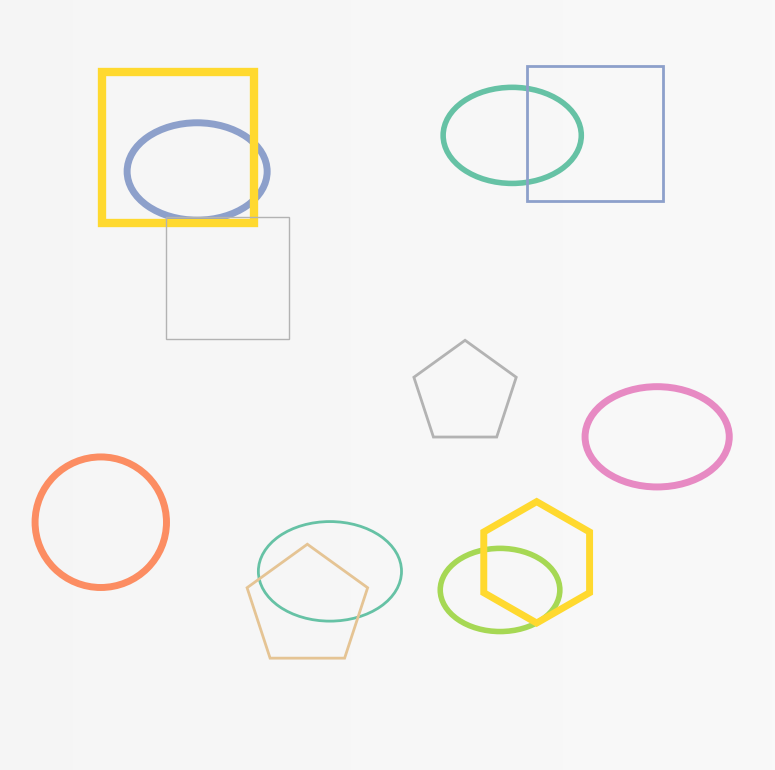[{"shape": "oval", "thickness": 2, "radius": 0.45, "center": [0.661, 0.824]}, {"shape": "oval", "thickness": 1, "radius": 0.46, "center": [0.426, 0.258]}, {"shape": "circle", "thickness": 2.5, "radius": 0.42, "center": [0.13, 0.322]}, {"shape": "oval", "thickness": 2.5, "radius": 0.45, "center": [0.254, 0.777]}, {"shape": "square", "thickness": 1, "radius": 0.44, "center": [0.768, 0.826]}, {"shape": "oval", "thickness": 2.5, "radius": 0.47, "center": [0.848, 0.433]}, {"shape": "oval", "thickness": 2, "radius": 0.39, "center": [0.645, 0.234]}, {"shape": "square", "thickness": 3, "radius": 0.49, "center": [0.23, 0.808]}, {"shape": "hexagon", "thickness": 2.5, "radius": 0.39, "center": [0.692, 0.27]}, {"shape": "pentagon", "thickness": 1, "radius": 0.41, "center": [0.397, 0.211]}, {"shape": "square", "thickness": 0.5, "radius": 0.4, "center": [0.294, 0.639]}, {"shape": "pentagon", "thickness": 1, "radius": 0.35, "center": [0.6, 0.489]}]